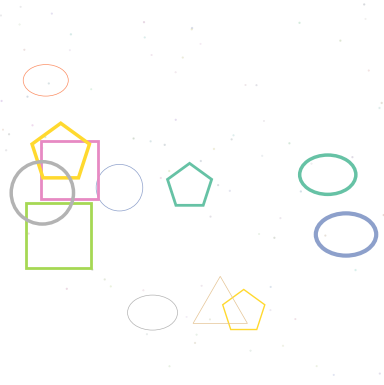[{"shape": "pentagon", "thickness": 2, "radius": 0.3, "center": [0.492, 0.515]}, {"shape": "oval", "thickness": 2.5, "radius": 0.36, "center": [0.851, 0.546]}, {"shape": "oval", "thickness": 0.5, "radius": 0.29, "center": [0.119, 0.791]}, {"shape": "oval", "thickness": 3, "radius": 0.39, "center": [0.899, 0.391]}, {"shape": "circle", "thickness": 0.5, "radius": 0.3, "center": [0.31, 0.513]}, {"shape": "square", "thickness": 2, "radius": 0.37, "center": [0.181, 0.558]}, {"shape": "square", "thickness": 2, "radius": 0.43, "center": [0.153, 0.389]}, {"shape": "pentagon", "thickness": 2.5, "radius": 0.39, "center": [0.158, 0.602]}, {"shape": "pentagon", "thickness": 1, "radius": 0.29, "center": [0.633, 0.191]}, {"shape": "triangle", "thickness": 0.5, "radius": 0.41, "center": [0.572, 0.201]}, {"shape": "oval", "thickness": 0.5, "radius": 0.32, "center": [0.396, 0.188]}, {"shape": "circle", "thickness": 2.5, "radius": 0.4, "center": [0.11, 0.499]}]